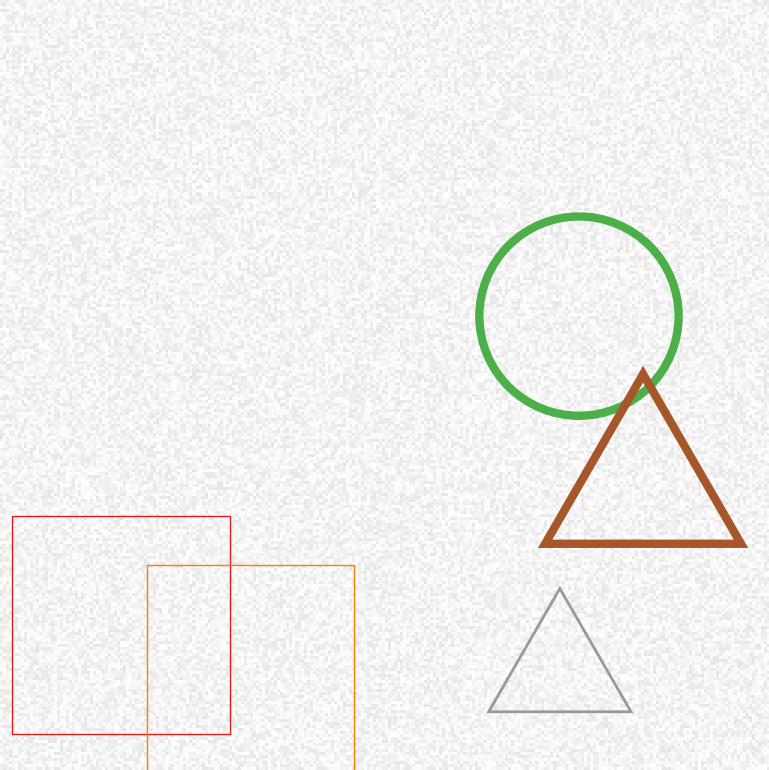[{"shape": "square", "thickness": 0.5, "radius": 0.71, "center": [0.157, 0.188]}, {"shape": "circle", "thickness": 3, "radius": 0.65, "center": [0.752, 0.589]}, {"shape": "square", "thickness": 0.5, "radius": 0.67, "center": [0.325, 0.131]}, {"shape": "triangle", "thickness": 3, "radius": 0.73, "center": [0.835, 0.367]}, {"shape": "triangle", "thickness": 1, "radius": 0.53, "center": [0.727, 0.129]}]